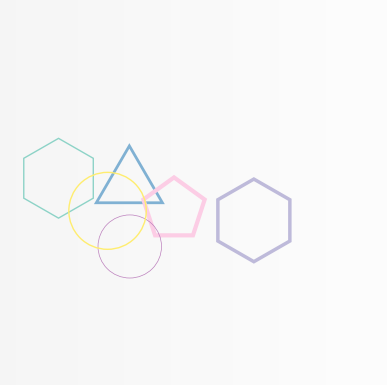[{"shape": "hexagon", "thickness": 1, "radius": 0.52, "center": [0.151, 0.537]}, {"shape": "hexagon", "thickness": 2.5, "radius": 0.54, "center": [0.655, 0.428]}, {"shape": "triangle", "thickness": 2, "radius": 0.49, "center": [0.334, 0.523]}, {"shape": "pentagon", "thickness": 3, "radius": 0.42, "center": [0.449, 0.456]}, {"shape": "circle", "thickness": 0.5, "radius": 0.41, "center": [0.335, 0.36]}, {"shape": "circle", "thickness": 1, "radius": 0.5, "center": [0.278, 0.452]}]